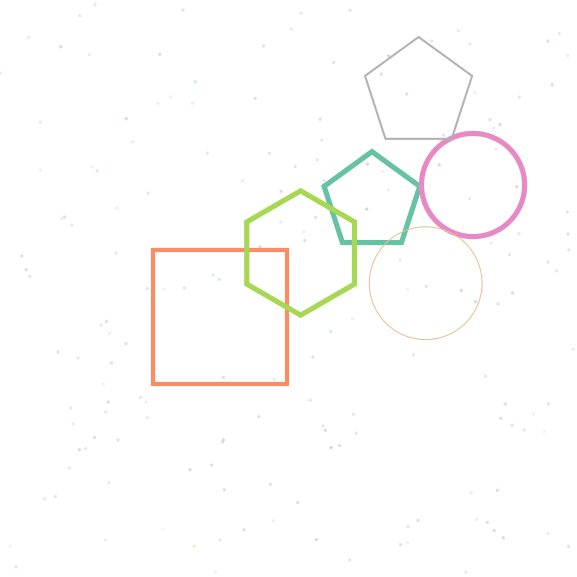[{"shape": "pentagon", "thickness": 2.5, "radius": 0.44, "center": [0.644, 0.65]}, {"shape": "square", "thickness": 2, "radius": 0.58, "center": [0.38, 0.45]}, {"shape": "circle", "thickness": 2.5, "radius": 0.45, "center": [0.819, 0.679]}, {"shape": "hexagon", "thickness": 2.5, "radius": 0.54, "center": [0.521, 0.561]}, {"shape": "circle", "thickness": 0.5, "radius": 0.49, "center": [0.737, 0.509]}, {"shape": "pentagon", "thickness": 1, "radius": 0.49, "center": [0.725, 0.838]}]